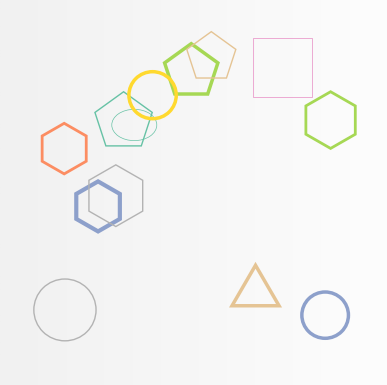[{"shape": "pentagon", "thickness": 1, "radius": 0.39, "center": [0.319, 0.684]}, {"shape": "oval", "thickness": 0.5, "radius": 0.29, "center": [0.347, 0.675]}, {"shape": "hexagon", "thickness": 2, "radius": 0.33, "center": [0.166, 0.614]}, {"shape": "circle", "thickness": 2.5, "radius": 0.3, "center": [0.839, 0.181]}, {"shape": "hexagon", "thickness": 3, "radius": 0.32, "center": [0.253, 0.464]}, {"shape": "square", "thickness": 0.5, "radius": 0.38, "center": [0.728, 0.825]}, {"shape": "pentagon", "thickness": 2.5, "radius": 0.36, "center": [0.494, 0.814]}, {"shape": "hexagon", "thickness": 2, "radius": 0.37, "center": [0.853, 0.688]}, {"shape": "circle", "thickness": 2.5, "radius": 0.31, "center": [0.394, 0.753]}, {"shape": "triangle", "thickness": 2.5, "radius": 0.35, "center": [0.659, 0.241]}, {"shape": "pentagon", "thickness": 1, "radius": 0.33, "center": [0.545, 0.851]}, {"shape": "circle", "thickness": 1, "radius": 0.4, "center": [0.168, 0.195]}, {"shape": "hexagon", "thickness": 1, "radius": 0.4, "center": [0.299, 0.492]}]